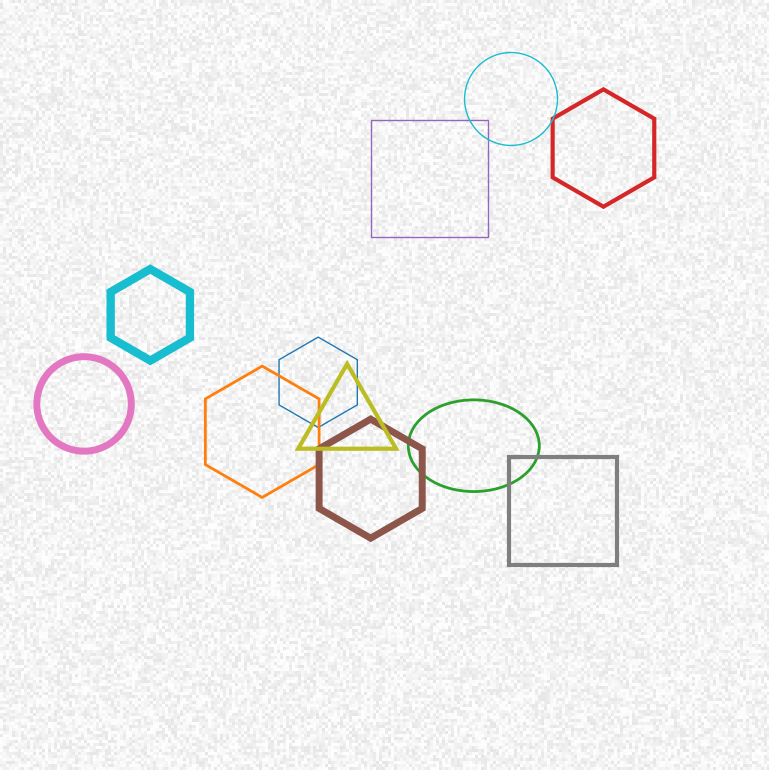[{"shape": "hexagon", "thickness": 0.5, "radius": 0.29, "center": [0.413, 0.503]}, {"shape": "hexagon", "thickness": 1, "radius": 0.43, "center": [0.341, 0.439]}, {"shape": "oval", "thickness": 1, "radius": 0.43, "center": [0.615, 0.421]}, {"shape": "hexagon", "thickness": 1.5, "radius": 0.38, "center": [0.784, 0.808]}, {"shape": "square", "thickness": 0.5, "radius": 0.38, "center": [0.557, 0.768]}, {"shape": "hexagon", "thickness": 2.5, "radius": 0.39, "center": [0.481, 0.378]}, {"shape": "circle", "thickness": 2.5, "radius": 0.31, "center": [0.109, 0.475]}, {"shape": "square", "thickness": 1.5, "radius": 0.35, "center": [0.732, 0.337]}, {"shape": "triangle", "thickness": 1.5, "radius": 0.37, "center": [0.451, 0.454]}, {"shape": "hexagon", "thickness": 3, "radius": 0.3, "center": [0.195, 0.591]}, {"shape": "circle", "thickness": 0.5, "radius": 0.3, "center": [0.664, 0.871]}]